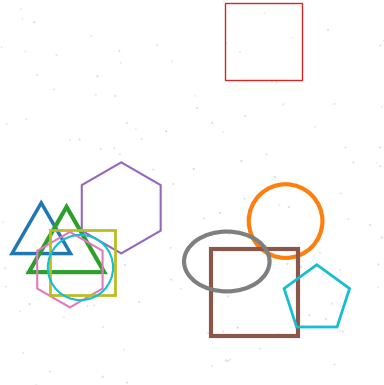[{"shape": "triangle", "thickness": 2.5, "radius": 0.44, "center": [0.107, 0.385]}, {"shape": "circle", "thickness": 3, "radius": 0.48, "center": [0.742, 0.426]}, {"shape": "triangle", "thickness": 3, "radius": 0.57, "center": [0.173, 0.35]}, {"shape": "square", "thickness": 1, "radius": 0.5, "center": [0.685, 0.892]}, {"shape": "hexagon", "thickness": 1.5, "radius": 0.59, "center": [0.315, 0.46]}, {"shape": "square", "thickness": 3, "radius": 0.56, "center": [0.66, 0.241]}, {"shape": "hexagon", "thickness": 1.5, "radius": 0.49, "center": [0.182, 0.3]}, {"shape": "oval", "thickness": 3, "radius": 0.56, "center": [0.589, 0.321]}, {"shape": "square", "thickness": 2, "radius": 0.42, "center": [0.214, 0.319]}, {"shape": "circle", "thickness": 1.5, "radius": 0.42, "center": [0.209, 0.305]}, {"shape": "pentagon", "thickness": 2, "radius": 0.45, "center": [0.823, 0.223]}]